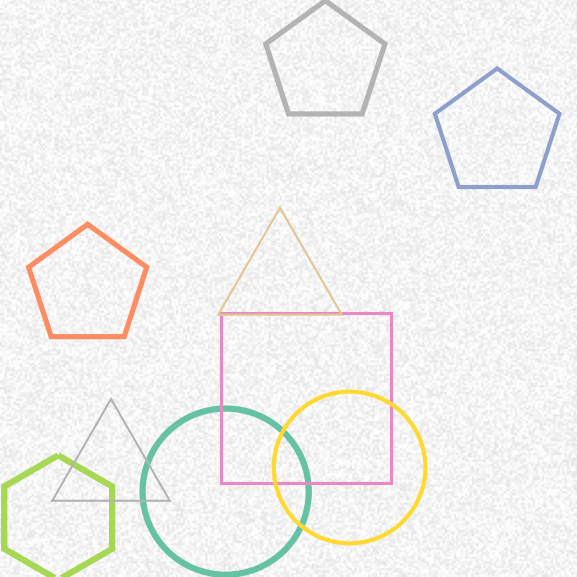[{"shape": "circle", "thickness": 3, "radius": 0.72, "center": [0.391, 0.148]}, {"shape": "pentagon", "thickness": 2.5, "radius": 0.54, "center": [0.152, 0.503]}, {"shape": "pentagon", "thickness": 2, "radius": 0.57, "center": [0.861, 0.767]}, {"shape": "square", "thickness": 1.5, "radius": 0.73, "center": [0.53, 0.31]}, {"shape": "hexagon", "thickness": 3, "radius": 0.54, "center": [0.101, 0.103]}, {"shape": "circle", "thickness": 2, "radius": 0.66, "center": [0.605, 0.19]}, {"shape": "triangle", "thickness": 1, "radius": 0.62, "center": [0.485, 0.516]}, {"shape": "triangle", "thickness": 1, "radius": 0.59, "center": [0.192, 0.191]}, {"shape": "pentagon", "thickness": 2.5, "radius": 0.54, "center": [0.563, 0.89]}]